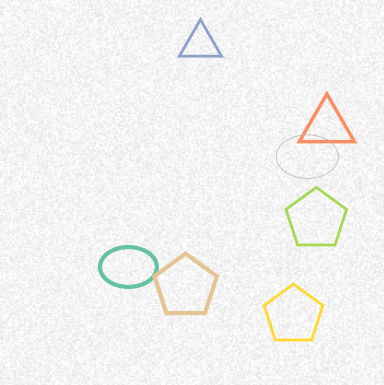[{"shape": "oval", "thickness": 3, "radius": 0.37, "center": [0.334, 0.307]}, {"shape": "triangle", "thickness": 2.5, "radius": 0.41, "center": [0.849, 0.673]}, {"shape": "triangle", "thickness": 2, "radius": 0.32, "center": [0.521, 0.886]}, {"shape": "pentagon", "thickness": 2, "radius": 0.41, "center": [0.822, 0.431]}, {"shape": "pentagon", "thickness": 2, "radius": 0.4, "center": [0.762, 0.182]}, {"shape": "pentagon", "thickness": 3, "radius": 0.43, "center": [0.482, 0.256]}, {"shape": "oval", "thickness": 0.5, "radius": 0.4, "center": [0.798, 0.593]}]